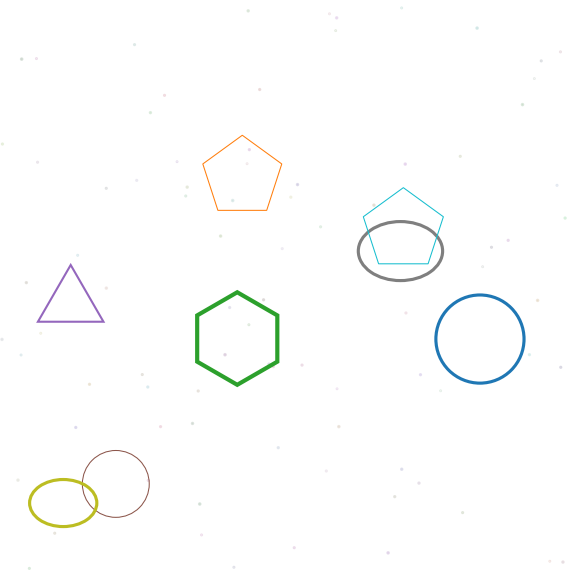[{"shape": "circle", "thickness": 1.5, "radius": 0.38, "center": [0.831, 0.412]}, {"shape": "pentagon", "thickness": 0.5, "radius": 0.36, "center": [0.42, 0.693]}, {"shape": "hexagon", "thickness": 2, "radius": 0.4, "center": [0.411, 0.413]}, {"shape": "triangle", "thickness": 1, "radius": 0.33, "center": [0.122, 0.475]}, {"shape": "circle", "thickness": 0.5, "radius": 0.29, "center": [0.201, 0.161]}, {"shape": "oval", "thickness": 1.5, "radius": 0.37, "center": [0.693, 0.564]}, {"shape": "oval", "thickness": 1.5, "radius": 0.29, "center": [0.109, 0.128]}, {"shape": "pentagon", "thickness": 0.5, "radius": 0.36, "center": [0.698, 0.601]}]